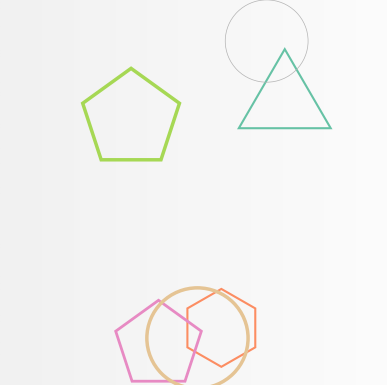[{"shape": "triangle", "thickness": 1.5, "radius": 0.68, "center": [0.735, 0.735]}, {"shape": "hexagon", "thickness": 1.5, "radius": 0.51, "center": [0.571, 0.148]}, {"shape": "pentagon", "thickness": 2, "radius": 0.58, "center": [0.409, 0.104]}, {"shape": "pentagon", "thickness": 2.5, "radius": 0.66, "center": [0.338, 0.691]}, {"shape": "circle", "thickness": 2.5, "radius": 0.65, "center": [0.51, 0.122]}, {"shape": "circle", "thickness": 0.5, "radius": 0.53, "center": [0.688, 0.893]}]